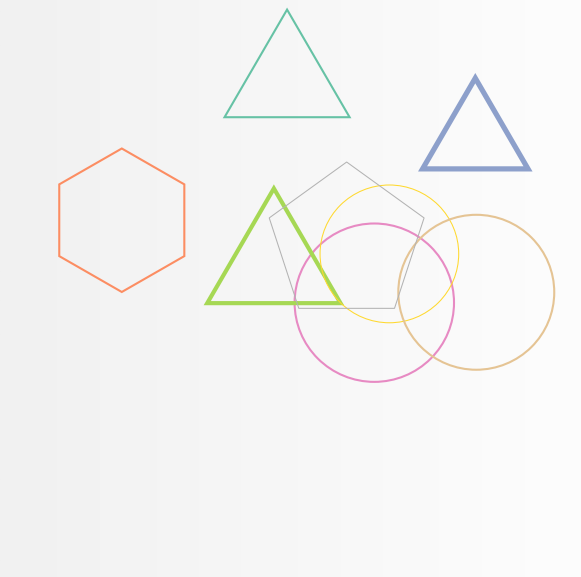[{"shape": "triangle", "thickness": 1, "radius": 0.62, "center": [0.494, 0.858]}, {"shape": "hexagon", "thickness": 1, "radius": 0.62, "center": [0.21, 0.618]}, {"shape": "triangle", "thickness": 2.5, "radius": 0.52, "center": [0.818, 0.759]}, {"shape": "circle", "thickness": 1, "radius": 0.69, "center": [0.644, 0.475]}, {"shape": "triangle", "thickness": 2, "radius": 0.66, "center": [0.471, 0.54]}, {"shape": "circle", "thickness": 0.5, "radius": 0.6, "center": [0.67, 0.56]}, {"shape": "circle", "thickness": 1, "radius": 0.67, "center": [0.819, 0.493]}, {"shape": "pentagon", "thickness": 0.5, "radius": 0.7, "center": [0.596, 0.579]}]